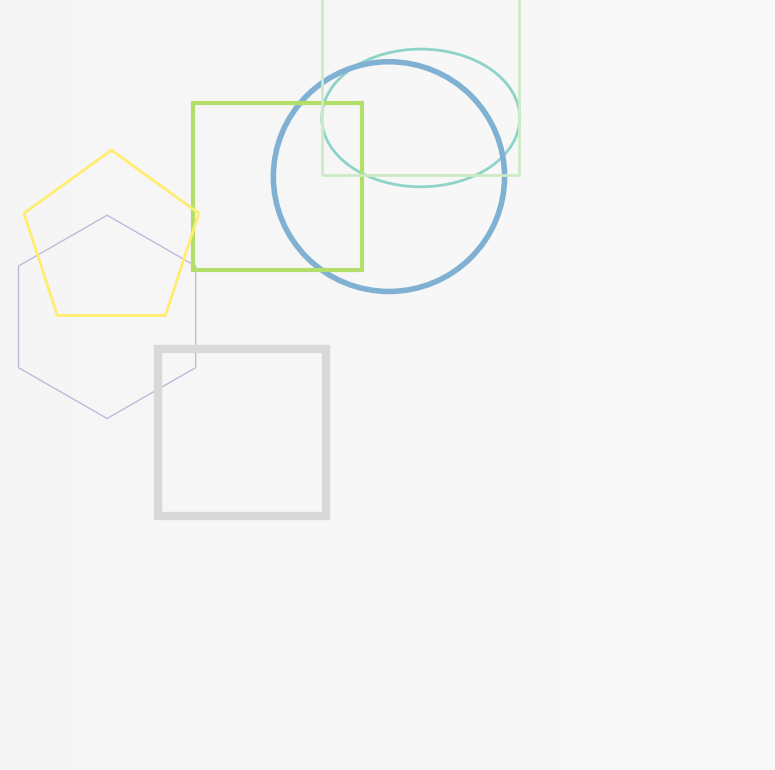[{"shape": "oval", "thickness": 1, "radius": 0.64, "center": [0.543, 0.847]}, {"shape": "hexagon", "thickness": 0.5, "radius": 0.66, "center": [0.138, 0.588]}, {"shape": "circle", "thickness": 2, "radius": 0.75, "center": [0.502, 0.771]}, {"shape": "square", "thickness": 1.5, "radius": 0.54, "center": [0.358, 0.758]}, {"shape": "square", "thickness": 3, "radius": 0.54, "center": [0.312, 0.438]}, {"shape": "square", "thickness": 1, "radius": 0.64, "center": [0.543, 0.9]}, {"shape": "pentagon", "thickness": 1, "radius": 0.59, "center": [0.144, 0.686]}]